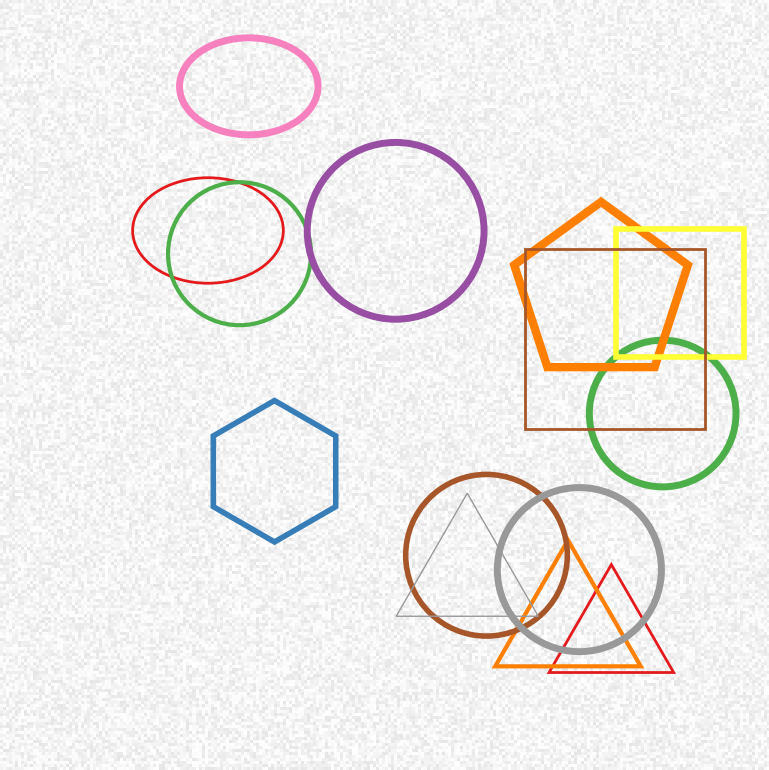[{"shape": "triangle", "thickness": 1, "radius": 0.47, "center": [0.794, 0.173]}, {"shape": "oval", "thickness": 1, "radius": 0.49, "center": [0.27, 0.701]}, {"shape": "hexagon", "thickness": 2, "radius": 0.46, "center": [0.357, 0.388]}, {"shape": "circle", "thickness": 2.5, "radius": 0.48, "center": [0.861, 0.463]}, {"shape": "circle", "thickness": 1.5, "radius": 0.46, "center": [0.311, 0.671]}, {"shape": "circle", "thickness": 2.5, "radius": 0.57, "center": [0.514, 0.7]}, {"shape": "triangle", "thickness": 1.5, "radius": 0.55, "center": [0.738, 0.189]}, {"shape": "pentagon", "thickness": 3, "radius": 0.59, "center": [0.781, 0.619]}, {"shape": "square", "thickness": 2, "radius": 0.41, "center": [0.883, 0.62]}, {"shape": "square", "thickness": 1, "radius": 0.58, "center": [0.799, 0.559]}, {"shape": "circle", "thickness": 2, "radius": 0.52, "center": [0.632, 0.279]}, {"shape": "oval", "thickness": 2.5, "radius": 0.45, "center": [0.323, 0.888]}, {"shape": "circle", "thickness": 2.5, "radius": 0.53, "center": [0.752, 0.26]}, {"shape": "triangle", "thickness": 0.5, "radius": 0.53, "center": [0.607, 0.253]}]